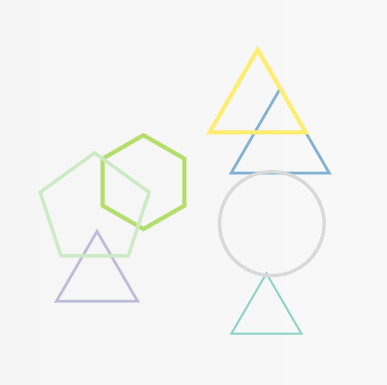[{"shape": "triangle", "thickness": 1.5, "radius": 0.52, "center": [0.687, 0.185]}, {"shape": "triangle", "thickness": 2, "radius": 0.6, "center": [0.25, 0.278]}, {"shape": "triangle", "thickness": 2, "radius": 0.73, "center": [0.723, 0.624]}, {"shape": "hexagon", "thickness": 3, "radius": 0.61, "center": [0.37, 0.527]}, {"shape": "circle", "thickness": 2.5, "radius": 0.67, "center": [0.701, 0.419]}, {"shape": "pentagon", "thickness": 2.5, "radius": 0.74, "center": [0.244, 0.455]}, {"shape": "triangle", "thickness": 3, "radius": 0.72, "center": [0.665, 0.728]}]